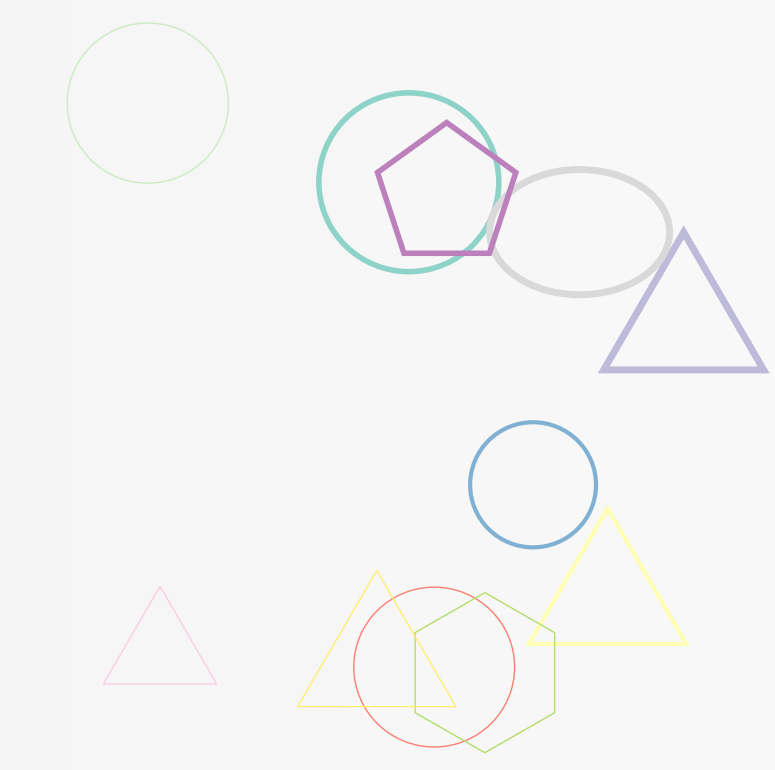[{"shape": "circle", "thickness": 2, "radius": 0.58, "center": [0.528, 0.763]}, {"shape": "triangle", "thickness": 1.5, "radius": 0.59, "center": [0.784, 0.222]}, {"shape": "triangle", "thickness": 2.5, "radius": 0.6, "center": [0.882, 0.579]}, {"shape": "circle", "thickness": 0.5, "radius": 0.52, "center": [0.56, 0.134]}, {"shape": "circle", "thickness": 1.5, "radius": 0.41, "center": [0.688, 0.37]}, {"shape": "hexagon", "thickness": 0.5, "radius": 0.52, "center": [0.626, 0.126]}, {"shape": "triangle", "thickness": 0.5, "radius": 0.42, "center": [0.206, 0.154]}, {"shape": "oval", "thickness": 2.5, "radius": 0.58, "center": [0.748, 0.699]}, {"shape": "pentagon", "thickness": 2, "radius": 0.47, "center": [0.576, 0.747]}, {"shape": "circle", "thickness": 0.5, "radius": 0.52, "center": [0.191, 0.866]}, {"shape": "triangle", "thickness": 0.5, "radius": 0.59, "center": [0.486, 0.141]}]